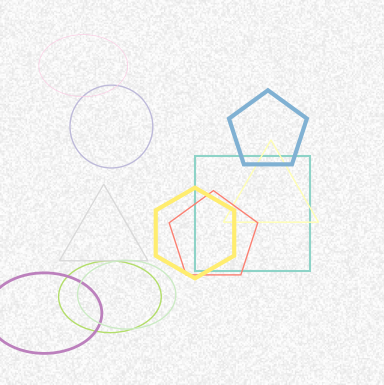[{"shape": "square", "thickness": 1.5, "radius": 0.74, "center": [0.656, 0.445]}, {"shape": "triangle", "thickness": 1, "radius": 0.71, "center": [0.704, 0.494]}, {"shape": "circle", "thickness": 1, "radius": 0.54, "center": [0.289, 0.671]}, {"shape": "pentagon", "thickness": 1, "radius": 0.61, "center": [0.554, 0.384]}, {"shape": "pentagon", "thickness": 3, "radius": 0.53, "center": [0.696, 0.659]}, {"shape": "oval", "thickness": 1, "radius": 0.67, "center": [0.286, 0.229]}, {"shape": "oval", "thickness": 0.5, "radius": 0.58, "center": [0.216, 0.829]}, {"shape": "triangle", "thickness": 1, "radius": 0.66, "center": [0.269, 0.389]}, {"shape": "oval", "thickness": 2, "radius": 0.75, "center": [0.115, 0.187]}, {"shape": "oval", "thickness": 1, "radius": 0.64, "center": [0.329, 0.235]}, {"shape": "hexagon", "thickness": 3, "radius": 0.59, "center": [0.506, 0.395]}]